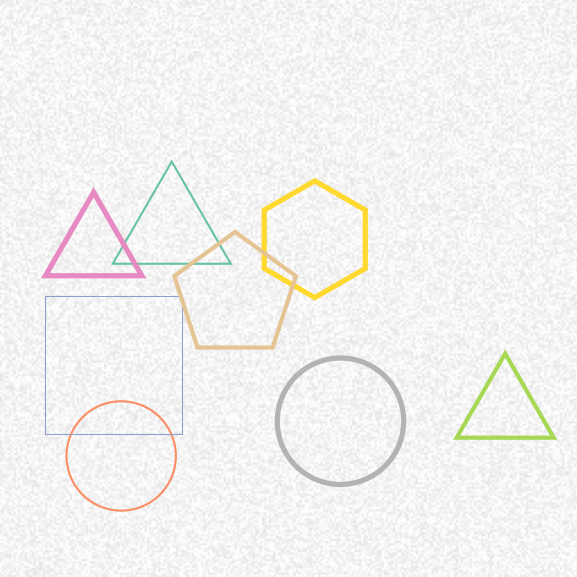[{"shape": "triangle", "thickness": 1, "radius": 0.59, "center": [0.297, 0.601]}, {"shape": "circle", "thickness": 1, "radius": 0.47, "center": [0.21, 0.21]}, {"shape": "square", "thickness": 0.5, "radius": 0.6, "center": [0.197, 0.367]}, {"shape": "triangle", "thickness": 2.5, "radius": 0.48, "center": [0.162, 0.57]}, {"shape": "triangle", "thickness": 2, "radius": 0.49, "center": [0.875, 0.29]}, {"shape": "hexagon", "thickness": 2.5, "radius": 0.51, "center": [0.545, 0.585]}, {"shape": "pentagon", "thickness": 2, "radius": 0.55, "center": [0.407, 0.487]}, {"shape": "circle", "thickness": 2.5, "radius": 0.55, "center": [0.59, 0.27]}]